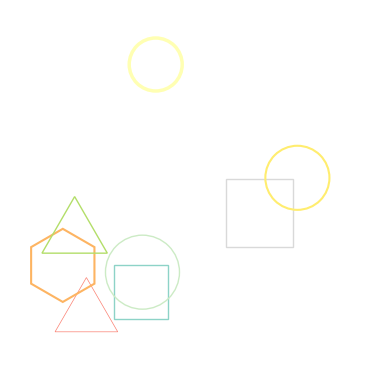[{"shape": "square", "thickness": 1, "radius": 0.35, "center": [0.366, 0.241]}, {"shape": "circle", "thickness": 2.5, "radius": 0.34, "center": [0.404, 0.832]}, {"shape": "triangle", "thickness": 0.5, "radius": 0.47, "center": [0.224, 0.185]}, {"shape": "hexagon", "thickness": 1.5, "radius": 0.47, "center": [0.163, 0.311]}, {"shape": "triangle", "thickness": 1, "radius": 0.49, "center": [0.194, 0.391]}, {"shape": "square", "thickness": 1, "radius": 0.44, "center": [0.674, 0.447]}, {"shape": "circle", "thickness": 1, "radius": 0.48, "center": [0.37, 0.293]}, {"shape": "circle", "thickness": 1.5, "radius": 0.42, "center": [0.772, 0.538]}]